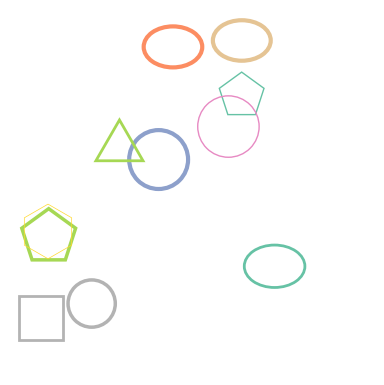[{"shape": "pentagon", "thickness": 1, "radius": 0.31, "center": [0.628, 0.752]}, {"shape": "oval", "thickness": 2, "radius": 0.39, "center": [0.713, 0.308]}, {"shape": "oval", "thickness": 3, "radius": 0.38, "center": [0.449, 0.878]}, {"shape": "circle", "thickness": 3, "radius": 0.38, "center": [0.412, 0.586]}, {"shape": "circle", "thickness": 1, "radius": 0.4, "center": [0.593, 0.671]}, {"shape": "pentagon", "thickness": 2.5, "radius": 0.37, "center": [0.126, 0.385]}, {"shape": "triangle", "thickness": 2, "radius": 0.35, "center": [0.31, 0.618]}, {"shape": "hexagon", "thickness": 0.5, "radius": 0.35, "center": [0.125, 0.399]}, {"shape": "oval", "thickness": 3, "radius": 0.38, "center": [0.628, 0.895]}, {"shape": "square", "thickness": 2, "radius": 0.29, "center": [0.106, 0.173]}, {"shape": "circle", "thickness": 2.5, "radius": 0.31, "center": [0.238, 0.212]}]